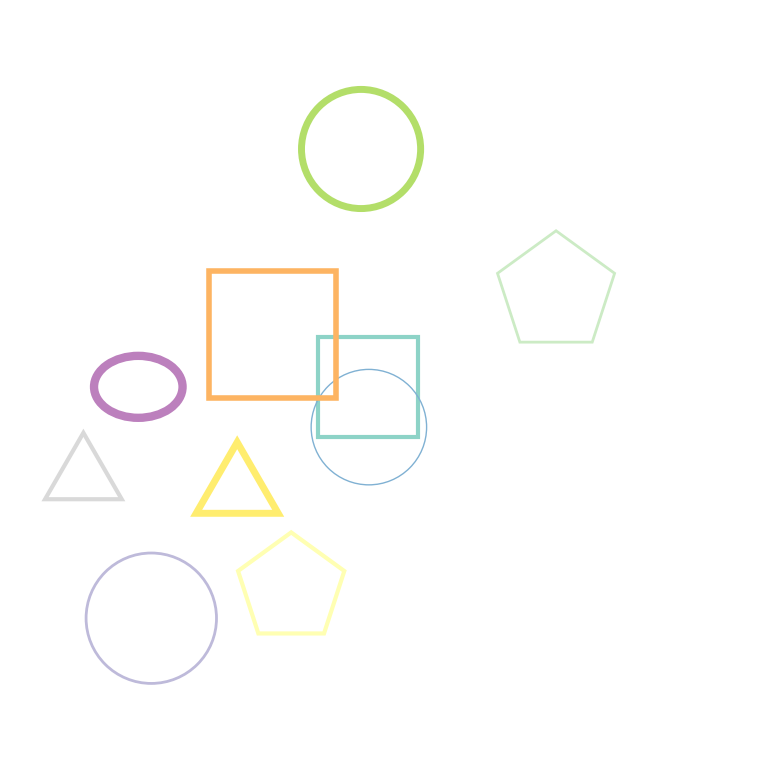[{"shape": "square", "thickness": 1.5, "radius": 0.33, "center": [0.478, 0.497]}, {"shape": "pentagon", "thickness": 1.5, "radius": 0.36, "center": [0.378, 0.236]}, {"shape": "circle", "thickness": 1, "radius": 0.42, "center": [0.196, 0.197]}, {"shape": "circle", "thickness": 0.5, "radius": 0.37, "center": [0.479, 0.445]}, {"shape": "square", "thickness": 2, "radius": 0.41, "center": [0.353, 0.566]}, {"shape": "circle", "thickness": 2.5, "radius": 0.39, "center": [0.469, 0.807]}, {"shape": "triangle", "thickness": 1.5, "radius": 0.29, "center": [0.108, 0.38]}, {"shape": "oval", "thickness": 3, "radius": 0.29, "center": [0.18, 0.498]}, {"shape": "pentagon", "thickness": 1, "radius": 0.4, "center": [0.722, 0.62]}, {"shape": "triangle", "thickness": 2.5, "radius": 0.31, "center": [0.308, 0.364]}]